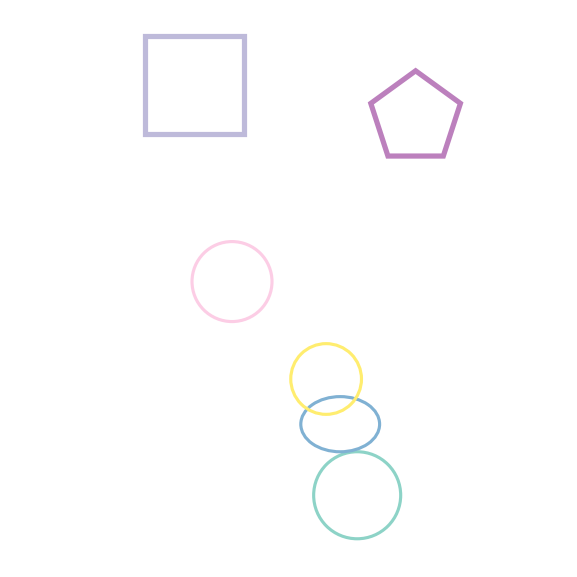[{"shape": "circle", "thickness": 1.5, "radius": 0.38, "center": [0.618, 0.142]}, {"shape": "square", "thickness": 2.5, "radius": 0.43, "center": [0.337, 0.852]}, {"shape": "oval", "thickness": 1.5, "radius": 0.34, "center": [0.589, 0.265]}, {"shape": "circle", "thickness": 1.5, "radius": 0.35, "center": [0.402, 0.512]}, {"shape": "pentagon", "thickness": 2.5, "radius": 0.41, "center": [0.72, 0.795]}, {"shape": "circle", "thickness": 1.5, "radius": 0.31, "center": [0.565, 0.343]}]